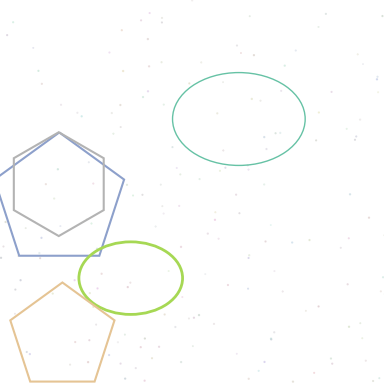[{"shape": "oval", "thickness": 1, "radius": 0.86, "center": [0.62, 0.691]}, {"shape": "pentagon", "thickness": 1.5, "radius": 0.89, "center": [0.154, 0.479]}, {"shape": "oval", "thickness": 2, "radius": 0.67, "center": [0.34, 0.278]}, {"shape": "pentagon", "thickness": 1.5, "radius": 0.71, "center": [0.162, 0.124]}, {"shape": "hexagon", "thickness": 1.5, "radius": 0.67, "center": [0.153, 0.522]}]